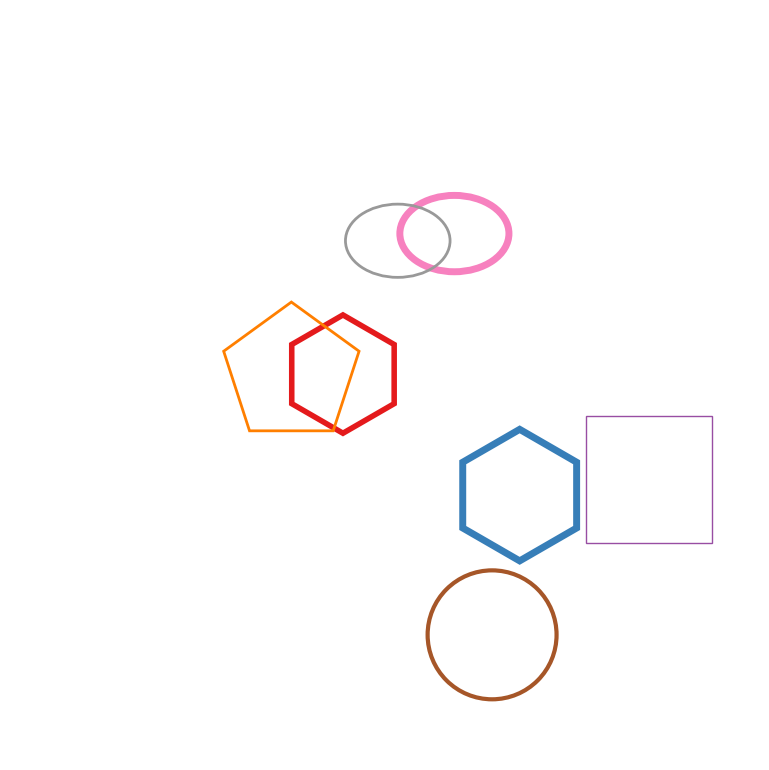[{"shape": "hexagon", "thickness": 2, "radius": 0.38, "center": [0.445, 0.514]}, {"shape": "hexagon", "thickness": 2.5, "radius": 0.43, "center": [0.675, 0.357]}, {"shape": "square", "thickness": 0.5, "radius": 0.41, "center": [0.843, 0.377]}, {"shape": "pentagon", "thickness": 1, "radius": 0.46, "center": [0.378, 0.515]}, {"shape": "circle", "thickness": 1.5, "radius": 0.42, "center": [0.639, 0.176]}, {"shape": "oval", "thickness": 2.5, "radius": 0.35, "center": [0.59, 0.697]}, {"shape": "oval", "thickness": 1, "radius": 0.34, "center": [0.517, 0.687]}]